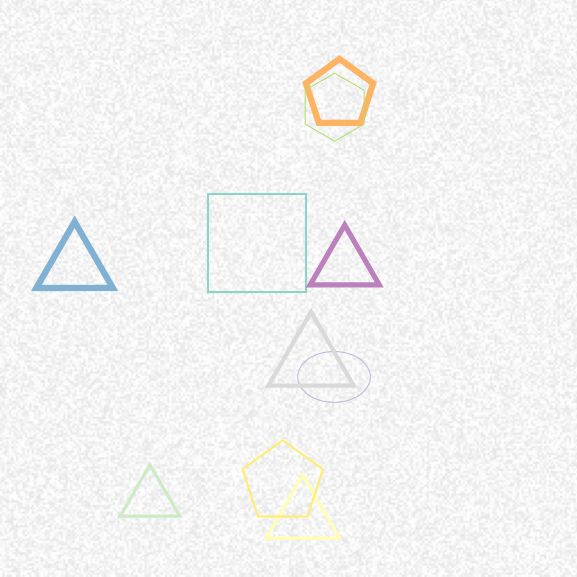[{"shape": "square", "thickness": 1, "radius": 0.43, "center": [0.445, 0.579]}, {"shape": "triangle", "thickness": 1.5, "radius": 0.37, "center": [0.524, 0.104]}, {"shape": "oval", "thickness": 0.5, "radius": 0.31, "center": [0.578, 0.346]}, {"shape": "triangle", "thickness": 3, "radius": 0.38, "center": [0.129, 0.539]}, {"shape": "pentagon", "thickness": 3, "radius": 0.31, "center": [0.588, 0.836]}, {"shape": "hexagon", "thickness": 0.5, "radius": 0.29, "center": [0.579, 0.814]}, {"shape": "triangle", "thickness": 2, "radius": 0.43, "center": [0.539, 0.374]}, {"shape": "triangle", "thickness": 2.5, "radius": 0.35, "center": [0.597, 0.54]}, {"shape": "triangle", "thickness": 1.5, "radius": 0.3, "center": [0.26, 0.135]}, {"shape": "pentagon", "thickness": 1, "radius": 0.37, "center": [0.49, 0.164]}]